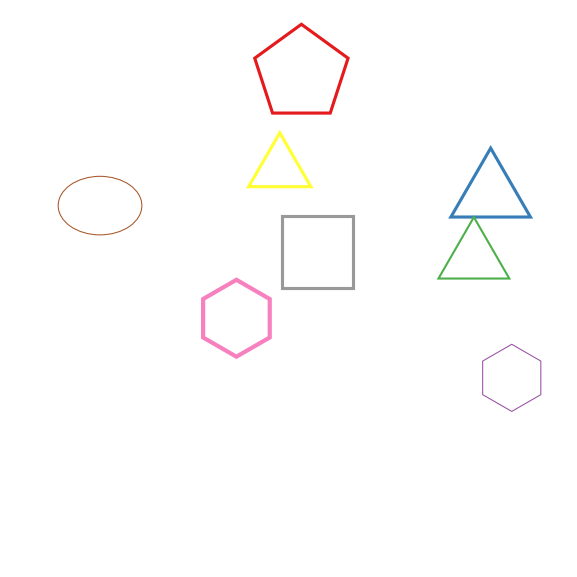[{"shape": "pentagon", "thickness": 1.5, "radius": 0.42, "center": [0.522, 0.872]}, {"shape": "triangle", "thickness": 1.5, "radius": 0.4, "center": [0.85, 0.663]}, {"shape": "triangle", "thickness": 1, "radius": 0.35, "center": [0.821, 0.552]}, {"shape": "hexagon", "thickness": 0.5, "radius": 0.29, "center": [0.886, 0.345]}, {"shape": "triangle", "thickness": 1.5, "radius": 0.31, "center": [0.484, 0.707]}, {"shape": "oval", "thickness": 0.5, "radius": 0.36, "center": [0.173, 0.643]}, {"shape": "hexagon", "thickness": 2, "radius": 0.33, "center": [0.409, 0.448]}, {"shape": "square", "thickness": 1.5, "radius": 0.31, "center": [0.55, 0.563]}]